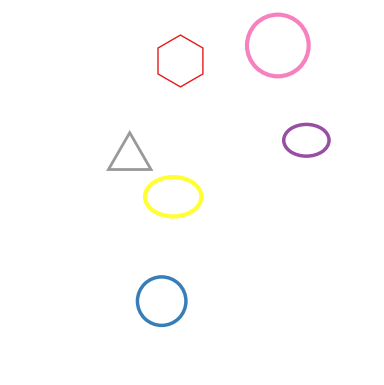[{"shape": "hexagon", "thickness": 1, "radius": 0.34, "center": [0.469, 0.842]}, {"shape": "circle", "thickness": 2.5, "radius": 0.31, "center": [0.42, 0.218]}, {"shape": "oval", "thickness": 2.5, "radius": 0.29, "center": [0.796, 0.636]}, {"shape": "oval", "thickness": 3, "radius": 0.37, "center": [0.45, 0.489]}, {"shape": "circle", "thickness": 3, "radius": 0.4, "center": [0.722, 0.882]}, {"shape": "triangle", "thickness": 2, "radius": 0.32, "center": [0.337, 0.592]}]